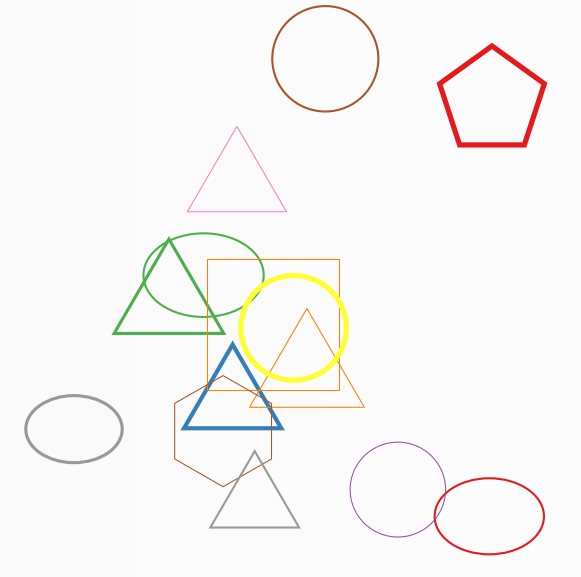[{"shape": "pentagon", "thickness": 2.5, "radius": 0.47, "center": [0.846, 0.825]}, {"shape": "oval", "thickness": 1, "radius": 0.47, "center": [0.842, 0.105]}, {"shape": "triangle", "thickness": 2, "radius": 0.48, "center": [0.4, 0.306]}, {"shape": "oval", "thickness": 1, "radius": 0.52, "center": [0.35, 0.523]}, {"shape": "triangle", "thickness": 1.5, "radius": 0.54, "center": [0.291, 0.476]}, {"shape": "circle", "thickness": 0.5, "radius": 0.41, "center": [0.684, 0.151]}, {"shape": "triangle", "thickness": 0.5, "radius": 0.57, "center": [0.528, 0.351]}, {"shape": "square", "thickness": 0.5, "radius": 0.57, "center": [0.47, 0.437]}, {"shape": "circle", "thickness": 2.5, "radius": 0.45, "center": [0.505, 0.431]}, {"shape": "circle", "thickness": 1, "radius": 0.46, "center": [0.56, 0.897]}, {"shape": "hexagon", "thickness": 0.5, "radius": 0.48, "center": [0.384, 0.253]}, {"shape": "triangle", "thickness": 0.5, "radius": 0.49, "center": [0.408, 0.682]}, {"shape": "triangle", "thickness": 1, "radius": 0.44, "center": [0.438, 0.13]}, {"shape": "oval", "thickness": 1.5, "radius": 0.41, "center": [0.127, 0.256]}]